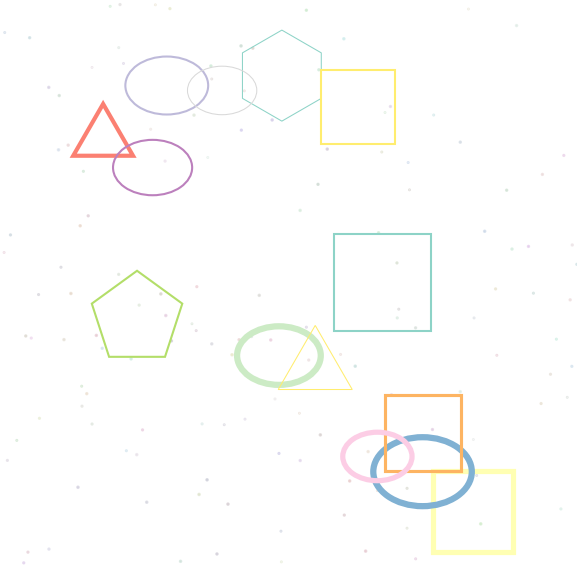[{"shape": "hexagon", "thickness": 0.5, "radius": 0.39, "center": [0.488, 0.868]}, {"shape": "square", "thickness": 1, "radius": 0.42, "center": [0.662, 0.511]}, {"shape": "square", "thickness": 2.5, "radius": 0.35, "center": [0.819, 0.113]}, {"shape": "oval", "thickness": 1, "radius": 0.36, "center": [0.289, 0.851]}, {"shape": "triangle", "thickness": 2, "radius": 0.3, "center": [0.179, 0.759]}, {"shape": "oval", "thickness": 3, "radius": 0.43, "center": [0.732, 0.182]}, {"shape": "square", "thickness": 1.5, "radius": 0.33, "center": [0.732, 0.249]}, {"shape": "pentagon", "thickness": 1, "radius": 0.41, "center": [0.237, 0.448]}, {"shape": "oval", "thickness": 2.5, "radius": 0.3, "center": [0.653, 0.209]}, {"shape": "oval", "thickness": 0.5, "radius": 0.3, "center": [0.385, 0.843]}, {"shape": "oval", "thickness": 1, "radius": 0.34, "center": [0.264, 0.709]}, {"shape": "oval", "thickness": 3, "radius": 0.36, "center": [0.483, 0.383]}, {"shape": "square", "thickness": 1, "radius": 0.32, "center": [0.619, 0.814]}, {"shape": "triangle", "thickness": 0.5, "radius": 0.37, "center": [0.546, 0.362]}]